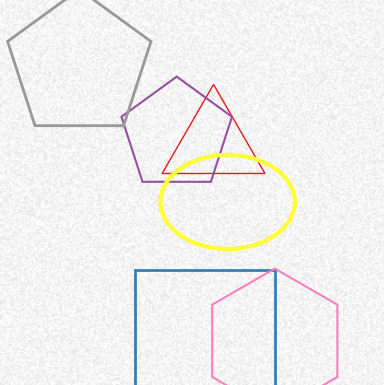[{"shape": "triangle", "thickness": 1, "radius": 0.77, "center": [0.555, 0.626]}, {"shape": "square", "thickness": 2, "radius": 0.91, "center": [0.532, 0.117]}, {"shape": "pentagon", "thickness": 1.5, "radius": 0.75, "center": [0.459, 0.65]}, {"shape": "oval", "thickness": 3, "radius": 0.87, "center": [0.591, 0.476]}, {"shape": "hexagon", "thickness": 1.5, "radius": 0.94, "center": [0.714, 0.115]}, {"shape": "pentagon", "thickness": 2, "radius": 0.98, "center": [0.206, 0.832]}]